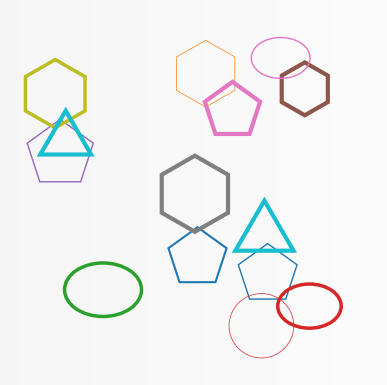[{"shape": "pentagon", "thickness": 1, "radius": 0.4, "center": [0.691, 0.288]}, {"shape": "pentagon", "thickness": 1.5, "radius": 0.39, "center": [0.51, 0.331]}, {"shape": "hexagon", "thickness": 0.5, "radius": 0.43, "center": [0.531, 0.809]}, {"shape": "oval", "thickness": 2.5, "radius": 0.5, "center": [0.266, 0.247]}, {"shape": "circle", "thickness": 0.5, "radius": 0.42, "center": [0.675, 0.154]}, {"shape": "oval", "thickness": 2.5, "radius": 0.41, "center": [0.799, 0.205]}, {"shape": "pentagon", "thickness": 1, "radius": 0.45, "center": [0.155, 0.6]}, {"shape": "hexagon", "thickness": 3, "radius": 0.34, "center": [0.787, 0.769]}, {"shape": "oval", "thickness": 1, "radius": 0.38, "center": [0.724, 0.849]}, {"shape": "pentagon", "thickness": 3, "radius": 0.37, "center": [0.6, 0.713]}, {"shape": "hexagon", "thickness": 3, "radius": 0.49, "center": [0.503, 0.497]}, {"shape": "hexagon", "thickness": 2.5, "radius": 0.44, "center": [0.143, 0.756]}, {"shape": "triangle", "thickness": 3, "radius": 0.43, "center": [0.682, 0.392]}, {"shape": "triangle", "thickness": 3, "radius": 0.38, "center": [0.169, 0.637]}]